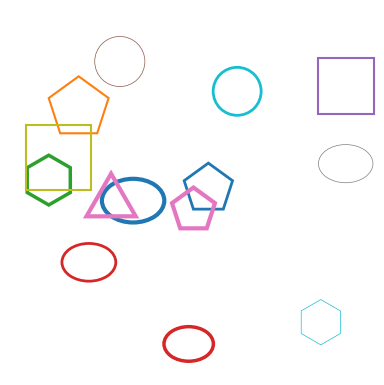[{"shape": "oval", "thickness": 3, "radius": 0.41, "center": [0.346, 0.479]}, {"shape": "pentagon", "thickness": 2, "radius": 0.33, "center": [0.541, 0.51]}, {"shape": "pentagon", "thickness": 1.5, "radius": 0.41, "center": [0.204, 0.72]}, {"shape": "hexagon", "thickness": 2.5, "radius": 0.32, "center": [0.127, 0.532]}, {"shape": "oval", "thickness": 2, "radius": 0.35, "center": [0.231, 0.319]}, {"shape": "oval", "thickness": 2.5, "radius": 0.32, "center": [0.49, 0.107]}, {"shape": "square", "thickness": 1.5, "radius": 0.36, "center": [0.899, 0.776]}, {"shape": "circle", "thickness": 0.5, "radius": 0.33, "center": [0.311, 0.84]}, {"shape": "triangle", "thickness": 3, "radius": 0.37, "center": [0.289, 0.475]}, {"shape": "pentagon", "thickness": 3, "radius": 0.29, "center": [0.503, 0.454]}, {"shape": "oval", "thickness": 0.5, "radius": 0.35, "center": [0.898, 0.575]}, {"shape": "square", "thickness": 1.5, "radius": 0.42, "center": [0.152, 0.591]}, {"shape": "hexagon", "thickness": 0.5, "radius": 0.29, "center": [0.833, 0.163]}, {"shape": "circle", "thickness": 2, "radius": 0.31, "center": [0.616, 0.763]}]